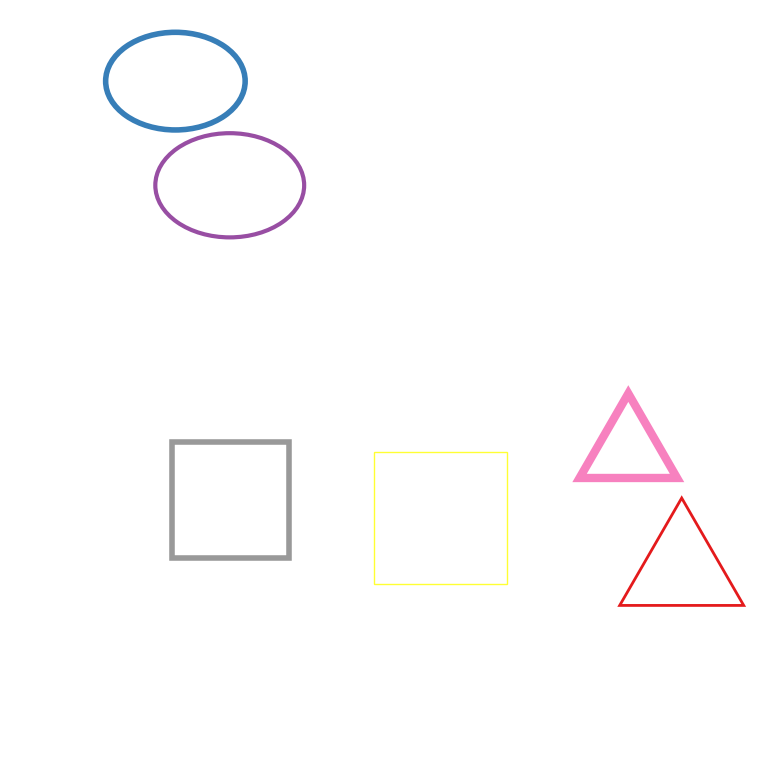[{"shape": "triangle", "thickness": 1, "radius": 0.46, "center": [0.885, 0.26]}, {"shape": "oval", "thickness": 2, "radius": 0.45, "center": [0.228, 0.895]}, {"shape": "oval", "thickness": 1.5, "radius": 0.48, "center": [0.298, 0.759]}, {"shape": "square", "thickness": 0.5, "radius": 0.43, "center": [0.572, 0.327]}, {"shape": "triangle", "thickness": 3, "radius": 0.37, "center": [0.816, 0.416]}, {"shape": "square", "thickness": 2, "radius": 0.38, "center": [0.3, 0.351]}]